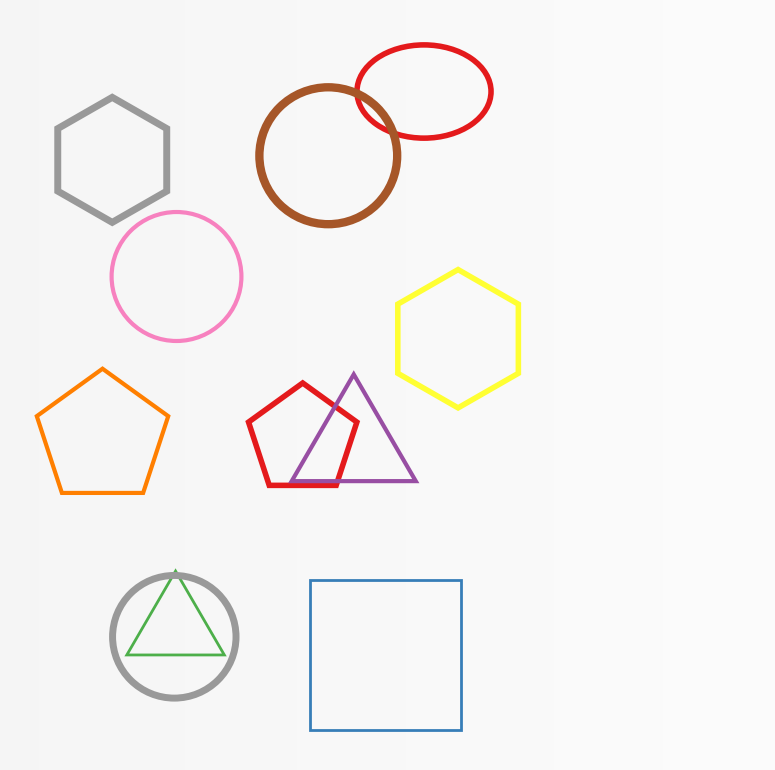[{"shape": "pentagon", "thickness": 2, "radius": 0.37, "center": [0.391, 0.429]}, {"shape": "oval", "thickness": 2, "radius": 0.43, "center": [0.547, 0.881]}, {"shape": "square", "thickness": 1, "radius": 0.49, "center": [0.498, 0.15]}, {"shape": "triangle", "thickness": 1, "radius": 0.36, "center": [0.227, 0.186]}, {"shape": "triangle", "thickness": 1.5, "radius": 0.46, "center": [0.456, 0.421]}, {"shape": "pentagon", "thickness": 1.5, "radius": 0.45, "center": [0.132, 0.432]}, {"shape": "hexagon", "thickness": 2, "radius": 0.45, "center": [0.591, 0.56]}, {"shape": "circle", "thickness": 3, "radius": 0.44, "center": [0.424, 0.798]}, {"shape": "circle", "thickness": 1.5, "radius": 0.42, "center": [0.228, 0.641]}, {"shape": "circle", "thickness": 2.5, "radius": 0.4, "center": [0.225, 0.173]}, {"shape": "hexagon", "thickness": 2.5, "radius": 0.41, "center": [0.145, 0.792]}]